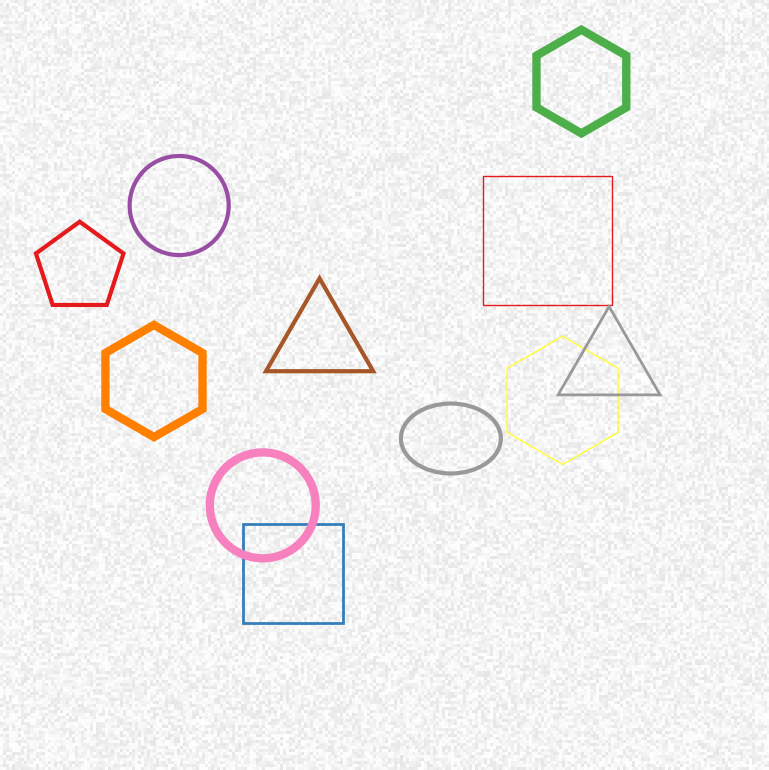[{"shape": "square", "thickness": 0.5, "radius": 0.42, "center": [0.711, 0.688]}, {"shape": "pentagon", "thickness": 1.5, "radius": 0.3, "center": [0.104, 0.652]}, {"shape": "square", "thickness": 1, "radius": 0.32, "center": [0.381, 0.255]}, {"shape": "hexagon", "thickness": 3, "radius": 0.34, "center": [0.755, 0.894]}, {"shape": "circle", "thickness": 1.5, "radius": 0.32, "center": [0.233, 0.733]}, {"shape": "hexagon", "thickness": 3, "radius": 0.36, "center": [0.2, 0.505]}, {"shape": "hexagon", "thickness": 0.5, "radius": 0.42, "center": [0.731, 0.48]}, {"shape": "triangle", "thickness": 1.5, "radius": 0.4, "center": [0.415, 0.558]}, {"shape": "circle", "thickness": 3, "radius": 0.34, "center": [0.341, 0.344]}, {"shape": "oval", "thickness": 1.5, "radius": 0.32, "center": [0.586, 0.431]}, {"shape": "triangle", "thickness": 1, "radius": 0.38, "center": [0.791, 0.525]}]